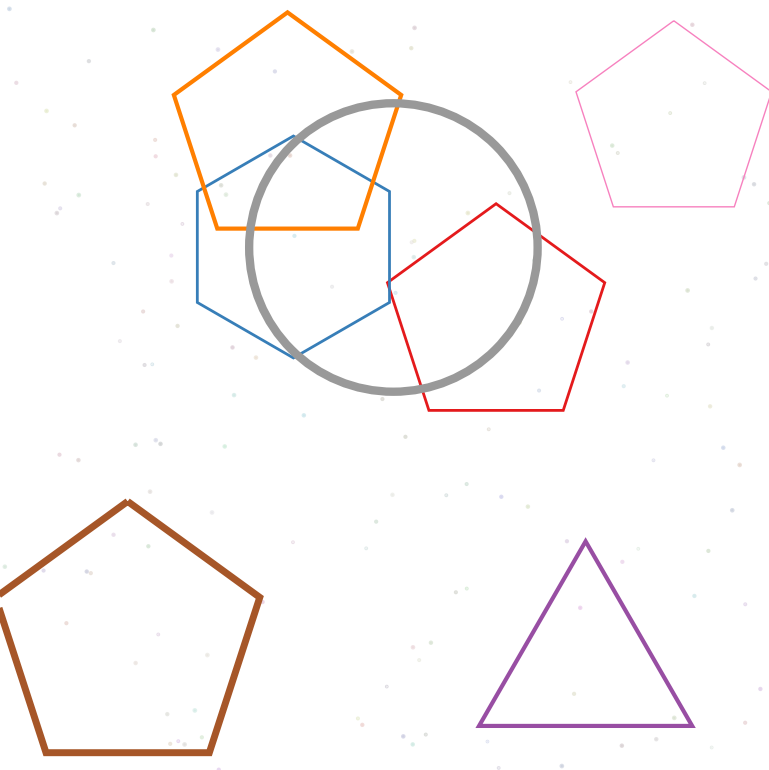[{"shape": "pentagon", "thickness": 1, "radius": 0.74, "center": [0.644, 0.587]}, {"shape": "hexagon", "thickness": 1, "radius": 0.72, "center": [0.381, 0.679]}, {"shape": "triangle", "thickness": 1.5, "radius": 0.8, "center": [0.761, 0.137]}, {"shape": "pentagon", "thickness": 1.5, "radius": 0.78, "center": [0.373, 0.829]}, {"shape": "pentagon", "thickness": 2.5, "radius": 0.9, "center": [0.166, 0.168]}, {"shape": "pentagon", "thickness": 0.5, "radius": 0.67, "center": [0.875, 0.839]}, {"shape": "circle", "thickness": 3, "radius": 0.94, "center": [0.511, 0.679]}]